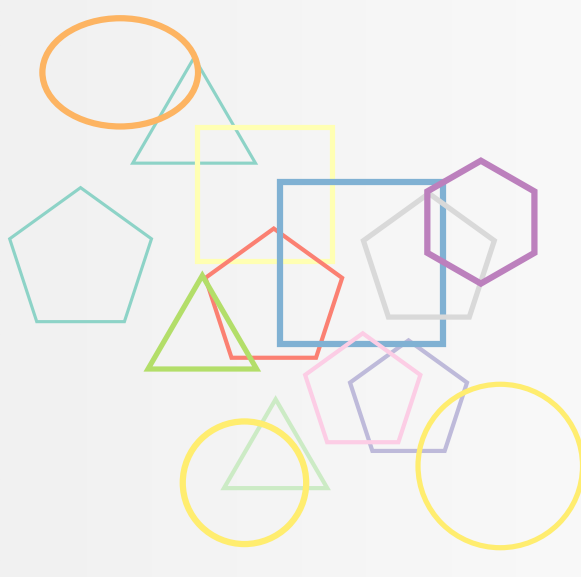[{"shape": "triangle", "thickness": 1.5, "radius": 0.61, "center": [0.334, 0.778]}, {"shape": "pentagon", "thickness": 1.5, "radius": 0.64, "center": [0.139, 0.546]}, {"shape": "square", "thickness": 2.5, "radius": 0.58, "center": [0.455, 0.663]}, {"shape": "pentagon", "thickness": 2, "radius": 0.53, "center": [0.703, 0.304]}, {"shape": "pentagon", "thickness": 2, "radius": 0.62, "center": [0.471, 0.48]}, {"shape": "square", "thickness": 3, "radius": 0.7, "center": [0.622, 0.544]}, {"shape": "oval", "thickness": 3, "radius": 0.67, "center": [0.207, 0.874]}, {"shape": "triangle", "thickness": 2.5, "radius": 0.54, "center": [0.348, 0.414]}, {"shape": "pentagon", "thickness": 2, "radius": 0.52, "center": [0.624, 0.318]}, {"shape": "pentagon", "thickness": 2.5, "radius": 0.59, "center": [0.738, 0.546]}, {"shape": "hexagon", "thickness": 3, "radius": 0.53, "center": [0.827, 0.614]}, {"shape": "triangle", "thickness": 2, "radius": 0.51, "center": [0.474, 0.205]}, {"shape": "circle", "thickness": 2.5, "radius": 0.71, "center": [0.861, 0.192]}, {"shape": "circle", "thickness": 3, "radius": 0.53, "center": [0.421, 0.163]}]